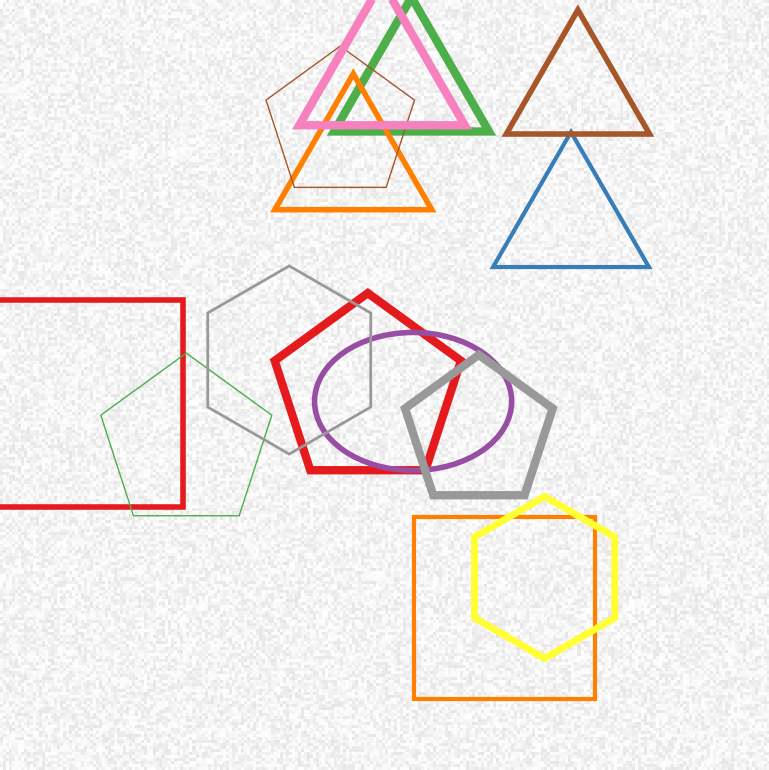[{"shape": "square", "thickness": 2, "radius": 0.67, "center": [0.103, 0.476]}, {"shape": "pentagon", "thickness": 3, "radius": 0.64, "center": [0.478, 0.492]}, {"shape": "triangle", "thickness": 1.5, "radius": 0.58, "center": [0.742, 0.712]}, {"shape": "pentagon", "thickness": 0.5, "radius": 0.58, "center": [0.242, 0.425]}, {"shape": "triangle", "thickness": 3, "radius": 0.58, "center": [0.534, 0.887]}, {"shape": "oval", "thickness": 2, "radius": 0.64, "center": [0.537, 0.479]}, {"shape": "square", "thickness": 1.5, "radius": 0.59, "center": [0.655, 0.21]}, {"shape": "triangle", "thickness": 2, "radius": 0.59, "center": [0.459, 0.787]}, {"shape": "hexagon", "thickness": 2.5, "radius": 0.53, "center": [0.707, 0.25]}, {"shape": "triangle", "thickness": 2, "radius": 0.54, "center": [0.751, 0.88]}, {"shape": "pentagon", "thickness": 0.5, "radius": 0.51, "center": [0.442, 0.839]}, {"shape": "triangle", "thickness": 3, "radius": 0.62, "center": [0.496, 0.899]}, {"shape": "pentagon", "thickness": 3, "radius": 0.5, "center": [0.622, 0.438]}, {"shape": "hexagon", "thickness": 1, "radius": 0.61, "center": [0.376, 0.532]}]